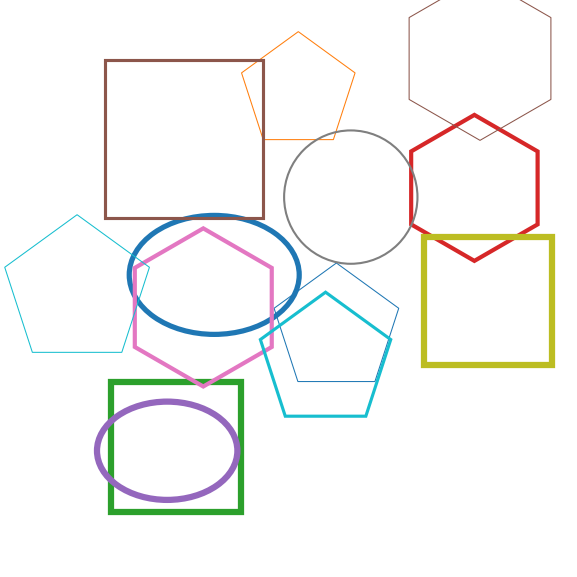[{"shape": "oval", "thickness": 2.5, "radius": 0.74, "center": [0.371, 0.523]}, {"shape": "pentagon", "thickness": 0.5, "radius": 0.57, "center": [0.583, 0.43]}, {"shape": "pentagon", "thickness": 0.5, "radius": 0.52, "center": [0.517, 0.841]}, {"shape": "square", "thickness": 3, "radius": 0.56, "center": [0.305, 0.225]}, {"shape": "hexagon", "thickness": 2, "radius": 0.63, "center": [0.821, 0.674]}, {"shape": "oval", "thickness": 3, "radius": 0.61, "center": [0.29, 0.219]}, {"shape": "square", "thickness": 1.5, "radius": 0.69, "center": [0.319, 0.759]}, {"shape": "hexagon", "thickness": 0.5, "radius": 0.71, "center": [0.831, 0.898]}, {"shape": "hexagon", "thickness": 2, "radius": 0.68, "center": [0.352, 0.467]}, {"shape": "circle", "thickness": 1, "radius": 0.58, "center": [0.607, 0.658]}, {"shape": "square", "thickness": 3, "radius": 0.55, "center": [0.844, 0.478]}, {"shape": "pentagon", "thickness": 1.5, "radius": 0.59, "center": [0.564, 0.374]}, {"shape": "pentagon", "thickness": 0.5, "radius": 0.66, "center": [0.133, 0.496]}]